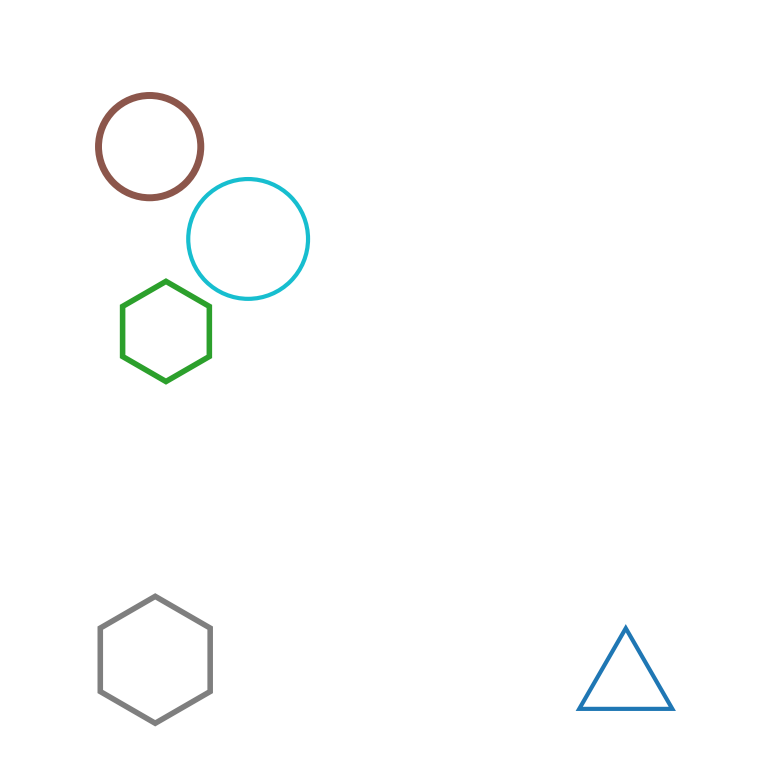[{"shape": "triangle", "thickness": 1.5, "radius": 0.35, "center": [0.813, 0.114]}, {"shape": "hexagon", "thickness": 2, "radius": 0.33, "center": [0.216, 0.57]}, {"shape": "circle", "thickness": 2.5, "radius": 0.33, "center": [0.194, 0.81]}, {"shape": "hexagon", "thickness": 2, "radius": 0.41, "center": [0.202, 0.143]}, {"shape": "circle", "thickness": 1.5, "radius": 0.39, "center": [0.322, 0.69]}]